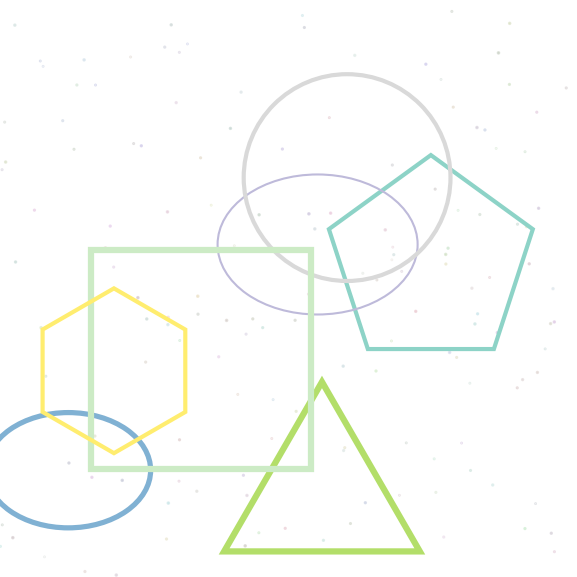[{"shape": "pentagon", "thickness": 2, "radius": 0.93, "center": [0.746, 0.545]}, {"shape": "oval", "thickness": 1, "radius": 0.87, "center": [0.55, 0.576]}, {"shape": "oval", "thickness": 2.5, "radius": 0.71, "center": [0.118, 0.185]}, {"shape": "triangle", "thickness": 3, "radius": 0.98, "center": [0.558, 0.142]}, {"shape": "circle", "thickness": 2, "radius": 0.9, "center": [0.601, 0.692]}, {"shape": "square", "thickness": 3, "radius": 0.95, "center": [0.348, 0.376]}, {"shape": "hexagon", "thickness": 2, "radius": 0.71, "center": [0.197, 0.357]}]